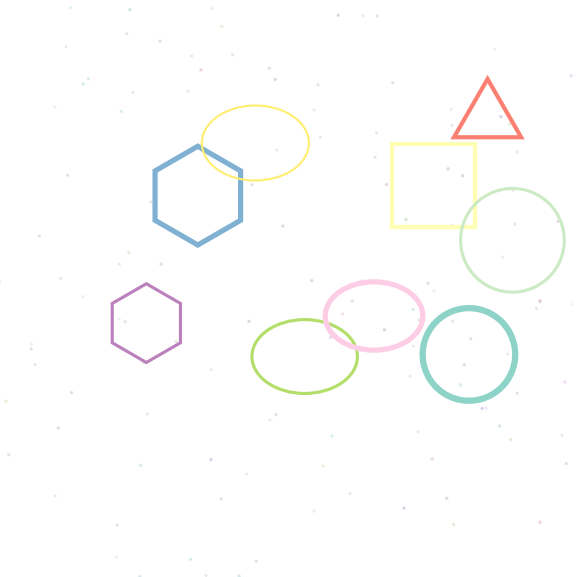[{"shape": "circle", "thickness": 3, "radius": 0.4, "center": [0.812, 0.385]}, {"shape": "square", "thickness": 2, "radius": 0.36, "center": [0.751, 0.678]}, {"shape": "triangle", "thickness": 2, "radius": 0.34, "center": [0.844, 0.795]}, {"shape": "hexagon", "thickness": 2.5, "radius": 0.43, "center": [0.343, 0.66]}, {"shape": "oval", "thickness": 1.5, "radius": 0.46, "center": [0.528, 0.382]}, {"shape": "oval", "thickness": 2.5, "radius": 0.42, "center": [0.648, 0.452]}, {"shape": "hexagon", "thickness": 1.5, "radius": 0.34, "center": [0.253, 0.44]}, {"shape": "circle", "thickness": 1.5, "radius": 0.45, "center": [0.887, 0.583]}, {"shape": "oval", "thickness": 1, "radius": 0.46, "center": [0.442, 0.751]}]